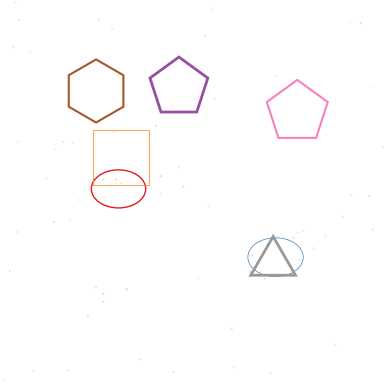[{"shape": "oval", "thickness": 1, "radius": 0.35, "center": [0.308, 0.509]}, {"shape": "oval", "thickness": 0.5, "radius": 0.36, "center": [0.716, 0.332]}, {"shape": "pentagon", "thickness": 2, "radius": 0.39, "center": [0.465, 0.773]}, {"shape": "square", "thickness": 0.5, "radius": 0.36, "center": [0.314, 0.591]}, {"shape": "hexagon", "thickness": 1.5, "radius": 0.41, "center": [0.25, 0.764]}, {"shape": "pentagon", "thickness": 1.5, "radius": 0.42, "center": [0.772, 0.709]}, {"shape": "triangle", "thickness": 2, "radius": 0.34, "center": [0.709, 0.319]}]